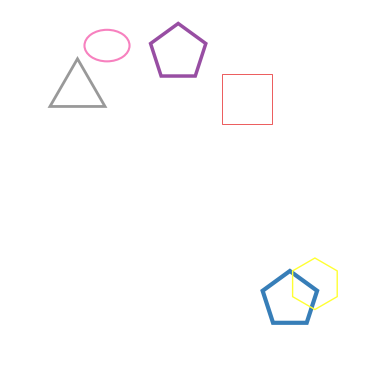[{"shape": "square", "thickness": 0.5, "radius": 0.33, "center": [0.641, 0.743]}, {"shape": "pentagon", "thickness": 3, "radius": 0.37, "center": [0.753, 0.222]}, {"shape": "pentagon", "thickness": 2.5, "radius": 0.38, "center": [0.463, 0.864]}, {"shape": "hexagon", "thickness": 1, "radius": 0.33, "center": [0.818, 0.263]}, {"shape": "oval", "thickness": 1.5, "radius": 0.29, "center": [0.278, 0.882]}, {"shape": "triangle", "thickness": 2, "radius": 0.41, "center": [0.201, 0.765]}]